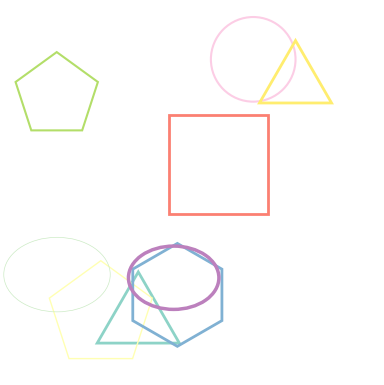[{"shape": "triangle", "thickness": 2, "radius": 0.62, "center": [0.359, 0.17]}, {"shape": "pentagon", "thickness": 1, "radius": 0.7, "center": [0.262, 0.182]}, {"shape": "square", "thickness": 2, "radius": 0.64, "center": [0.567, 0.574]}, {"shape": "hexagon", "thickness": 2, "radius": 0.67, "center": [0.461, 0.234]}, {"shape": "pentagon", "thickness": 1.5, "radius": 0.56, "center": [0.147, 0.752]}, {"shape": "circle", "thickness": 1.5, "radius": 0.55, "center": [0.658, 0.846]}, {"shape": "oval", "thickness": 2.5, "radius": 0.59, "center": [0.451, 0.279]}, {"shape": "oval", "thickness": 0.5, "radius": 0.69, "center": [0.148, 0.287]}, {"shape": "triangle", "thickness": 2, "radius": 0.54, "center": [0.768, 0.787]}]